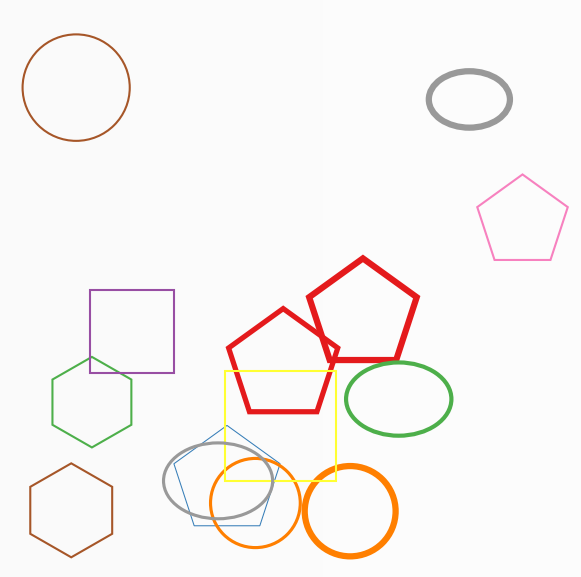[{"shape": "pentagon", "thickness": 2.5, "radius": 0.49, "center": [0.487, 0.366]}, {"shape": "pentagon", "thickness": 3, "radius": 0.49, "center": [0.624, 0.454]}, {"shape": "pentagon", "thickness": 0.5, "radius": 0.48, "center": [0.391, 0.166]}, {"shape": "hexagon", "thickness": 1, "radius": 0.39, "center": [0.158, 0.303]}, {"shape": "oval", "thickness": 2, "radius": 0.45, "center": [0.686, 0.308]}, {"shape": "square", "thickness": 1, "radius": 0.36, "center": [0.227, 0.426]}, {"shape": "circle", "thickness": 1.5, "radius": 0.39, "center": [0.439, 0.128]}, {"shape": "circle", "thickness": 3, "radius": 0.39, "center": [0.602, 0.114]}, {"shape": "square", "thickness": 1, "radius": 0.48, "center": [0.483, 0.262]}, {"shape": "circle", "thickness": 1, "radius": 0.46, "center": [0.131, 0.847]}, {"shape": "hexagon", "thickness": 1, "radius": 0.41, "center": [0.123, 0.115]}, {"shape": "pentagon", "thickness": 1, "radius": 0.41, "center": [0.899, 0.615]}, {"shape": "oval", "thickness": 3, "radius": 0.35, "center": [0.808, 0.827]}, {"shape": "oval", "thickness": 1.5, "radius": 0.47, "center": [0.375, 0.167]}]